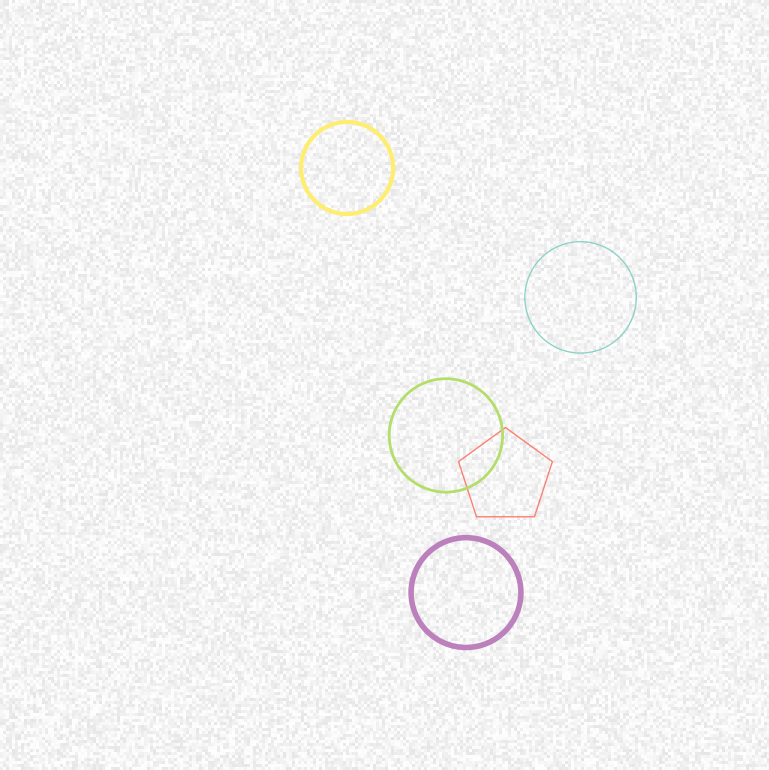[{"shape": "circle", "thickness": 0.5, "radius": 0.36, "center": [0.754, 0.614]}, {"shape": "pentagon", "thickness": 0.5, "radius": 0.32, "center": [0.656, 0.381]}, {"shape": "circle", "thickness": 1, "radius": 0.37, "center": [0.579, 0.435]}, {"shape": "circle", "thickness": 2, "radius": 0.36, "center": [0.605, 0.23]}, {"shape": "circle", "thickness": 1.5, "radius": 0.3, "center": [0.451, 0.782]}]